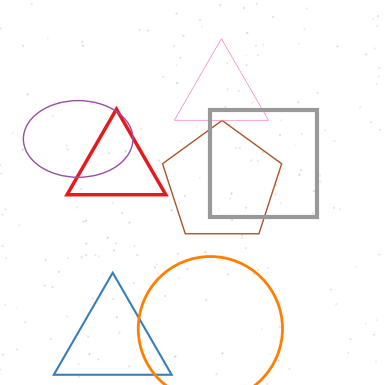[{"shape": "triangle", "thickness": 2.5, "radius": 0.74, "center": [0.302, 0.568]}, {"shape": "triangle", "thickness": 1.5, "radius": 0.88, "center": [0.293, 0.115]}, {"shape": "oval", "thickness": 1, "radius": 0.71, "center": [0.203, 0.639]}, {"shape": "circle", "thickness": 2, "radius": 0.94, "center": [0.546, 0.146]}, {"shape": "pentagon", "thickness": 1, "radius": 0.81, "center": [0.577, 0.524]}, {"shape": "triangle", "thickness": 0.5, "radius": 0.71, "center": [0.575, 0.758]}, {"shape": "square", "thickness": 3, "radius": 0.69, "center": [0.685, 0.574]}]